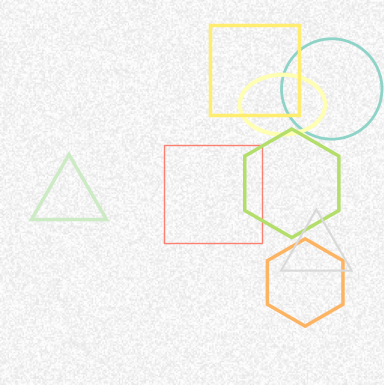[{"shape": "circle", "thickness": 2, "radius": 0.65, "center": [0.862, 0.769]}, {"shape": "oval", "thickness": 3, "radius": 0.55, "center": [0.734, 0.728]}, {"shape": "square", "thickness": 1, "radius": 0.64, "center": [0.552, 0.497]}, {"shape": "hexagon", "thickness": 2.5, "radius": 0.57, "center": [0.793, 0.266]}, {"shape": "hexagon", "thickness": 2.5, "radius": 0.71, "center": [0.758, 0.524]}, {"shape": "triangle", "thickness": 1.5, "radius": 0.53, "center": [0.822, 0.35]}, {"shape": "triangle", "thickness": 2.5, "radius": 0.56, "center": [0.179, 0.486]}, {"shape": "square", "thickness": 2.5, "radius": 0.58, "center": [0.66, 0.818]}]